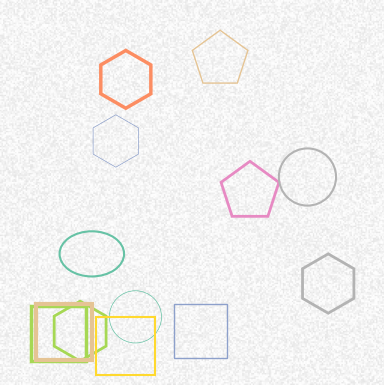[{"shape": "oval", "thickness": 1.5, "radius": 0.42, "center": [0.239, 0.341]}, {"shape": "circle", "thickness": 0.5, "radius": 0.34, "center": [0.352, 0.177]}, {"shape": "hexagon", "thickness": 2.5, "radius": 0.38, "center": [0.327, 0.794]}, {"shape": "square", "thickness": 1, "radius": 0.35, "center": [0.521, 0.14]}, {"shape": "hexagon", "thickness": 0.5, "radius": 0.34, "center": [0.301, 0.634]}, {"shape": "pentagon", "thickness": 2, "radius": 0.4, "center": [0.649, 0.502]}, {"shape": "hexagon", "thickness": 2, "radius": 0.39, "center": [0.208, 0.14]}, {"shape": "square", "thickness": 2.5, "radius": 0.36, "center": [0.152, 0.134]}, {"shape": "square", "thickness": 1.5, "radius": 0.38, "center": [0.325, 0.102]}, {"shape": "pentagon", "thickness": 1, "radius": 0.38, "center": [0.572, 0.846]}, {"shape": "square", "thickness": 3, "radius": 0.37, "center": [0.166, 0.138]}, {"shape": "circle", "thickness": 1.5, "radius": 0.37, "center": [0.799, 0.54]}, {"shape": "hexagon", "thickness": 2, "radius": 0.39, "center": [0.852, 0.264]}]